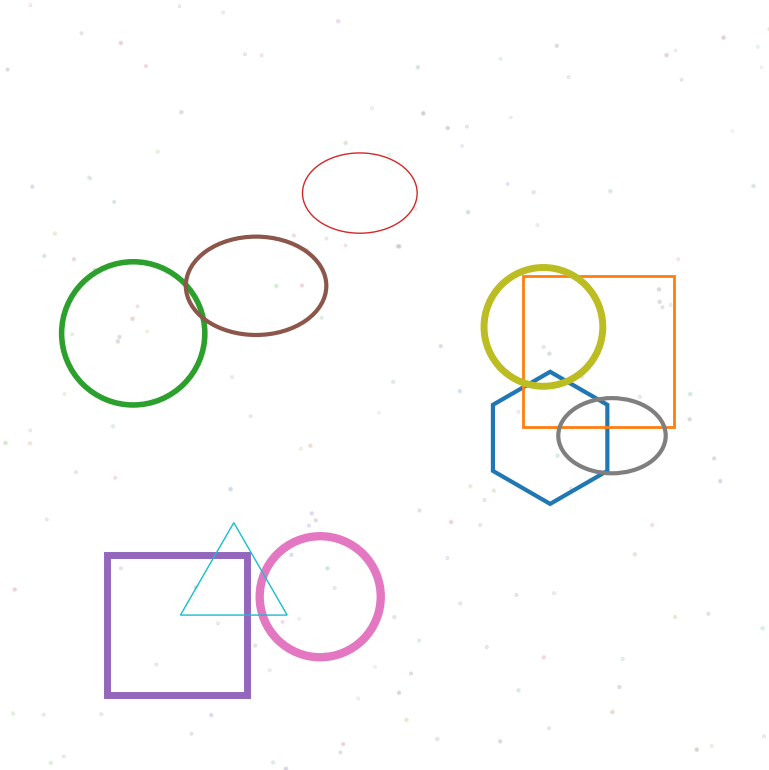[{"shape": "hexagon", "thickness": 1.5, "radius": 0.43, "center": [0.714, 0.431]}, {"shape": "square", "thickness": 1, "radius": 0.49, "center": [0.777, 0.544]}, {"shape": "circle", "thickness": 2, "radius": 0.46, "center": [0.173, 0.567]}, {"shape": "oval", "thickness": 0.5, "radius": 0.37, "center": [0.467, 0.749]}, {"shape": "square", "thickness": 2.5, "radius": 0.45, "center": [0.23, 0.188]}, {"shape": "oval", "thickness": 1.5, "radius": 0.46, "center": [0.333, 0.629]}, {"shape": "circle", "thickness": 3, "radius": 0.39, "center": [0.416, 0.225]}, {"shape": "oval", "thickness": 1.5, "radius": 0.35, "center": [0.795, 0.434]}, {"shape": "circle", "thickness": 2.5, "radius": 0.39, "center": [0.706, 0.575]}, {"shape": "triangle", "thickness": 0.5, "radius": 0.4, "center": [0.304, 0.241]}]